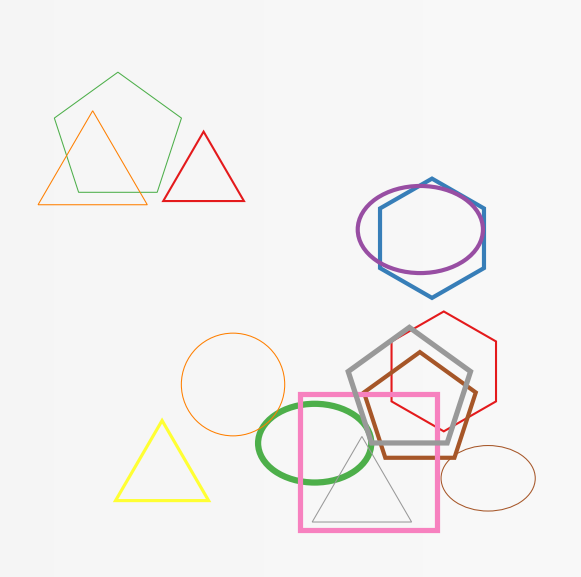[{"shape": "hexagon", "thickness": 1, "radius": 0.52, "center": [0.763, 0.356]}, {"shape": "triangle", "thickness": 1, "radius": 0.4, "center": [0.35, 0.691]}, {"shape": "hexagon", "thickness": 2, "radius": 0.52, "center": [0.743, 0.587]}, {"shape": "pentagon", "thickness": 0.5, "radius": 0.57, "center": [0.203, 0.759]}, {"shape": "oval", "thickness": 3, "radius": 0.49, "center": [0.541, 0.232]}, {"shape": "oval", "thickness": 2, "radius": 0.54, "center": [0.723, 0.602]}, {"shape": "triangle", "thickness": 0.5, "radius": 0.54, "center": [0.159, 0.699]}, {"shape": "circle", "thickness": 0.5, "radius": 0.44, "center": [0.401, 0.333]}, {"shape": "triangle", "thickness": 1.5, "radius": 0.46, "center": [0.279, 0.179]}, {"shape": "oval", "thickness": 0.5, "radius": 0.41, "center": [0.84, 0.171]}, {"shape": "pentagon", "thickness": 2, "radius": 0.51, "center": [0.722, 0.288]}, {"shape": "square", "thickness": 2.5, "radius": 0.59, "center": [0.634, 0.199]}, {"shape": "triangle", "thickness": 0.5, "radius": 0.49, "center": [0.623, 0.145]}, {"shape": "pentagon", "thickness": 2.5, "radius": 0.55, "center": [0.704, 0.322]}]